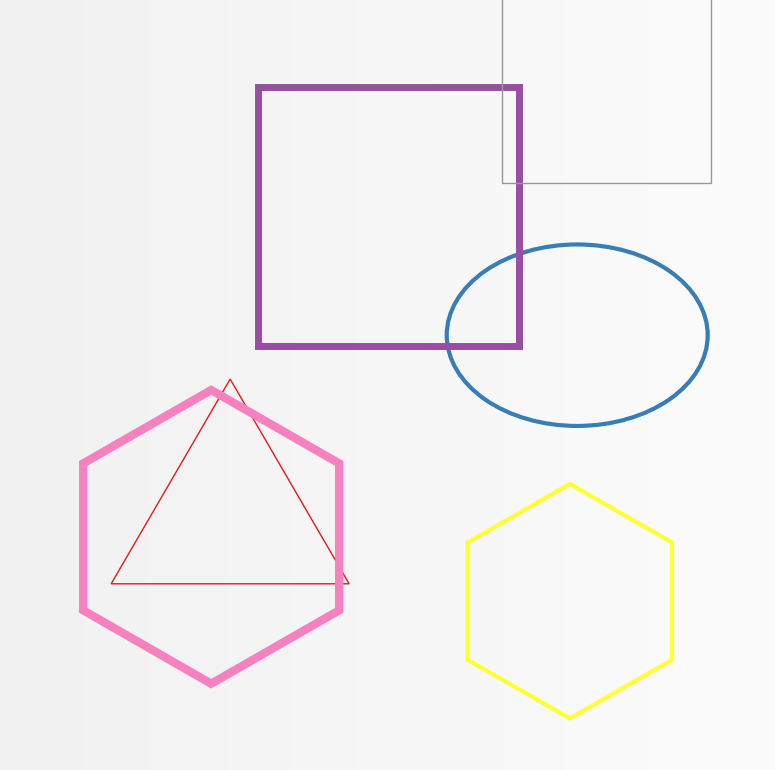[{"shape": "triangle", "thickness": 0.5, "radius": 0.89, "center": [0.297, 0.33]}, {"shape": "oval", "thickness": 1.5, "radius": 0.84, "center": [0.745, 0.565]}, {"shape": "square", "thickness": 2.5, "radius": 0.84, "center": [0.501, 0.718]}, {"shape": "hexagon", "thickness": 1.5, "radius": 0.76, "center": [0.735, 0.219]}, {"shape": "hexagon", "thickness": 3, "radius": 0.95, "center": [0.272, 0.303]}, {"shape": "square", "thickness": 0.5, "radius": 0.68, "center": [0.783, 0.898]}]